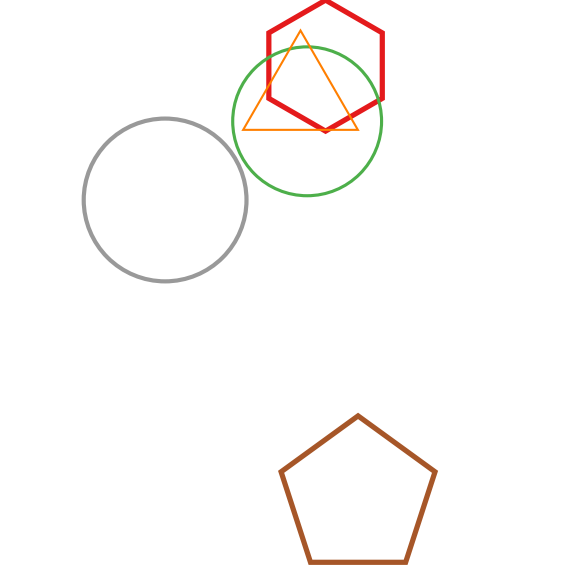[{"shape": "hexagon", "thickness": 2.5, "radius": 0.57, "center": [0.564, 0.885]}, {"shape": "circle", "thickness": 1.5, "radius": 0.64, "center": [0.532, 0.789]}, {"shape": "triangle", "thickness": 1, "radius": 0.57, "center": [0.52, 0.832]}, {"shape": "pentagon", "thickness": 2.5, "radius": 0.7, "center": [0.62, 0.139]}, {"shape": "circle", "thickness": 2, "radius": 0.7, "center": [0.286, 0.653]}]